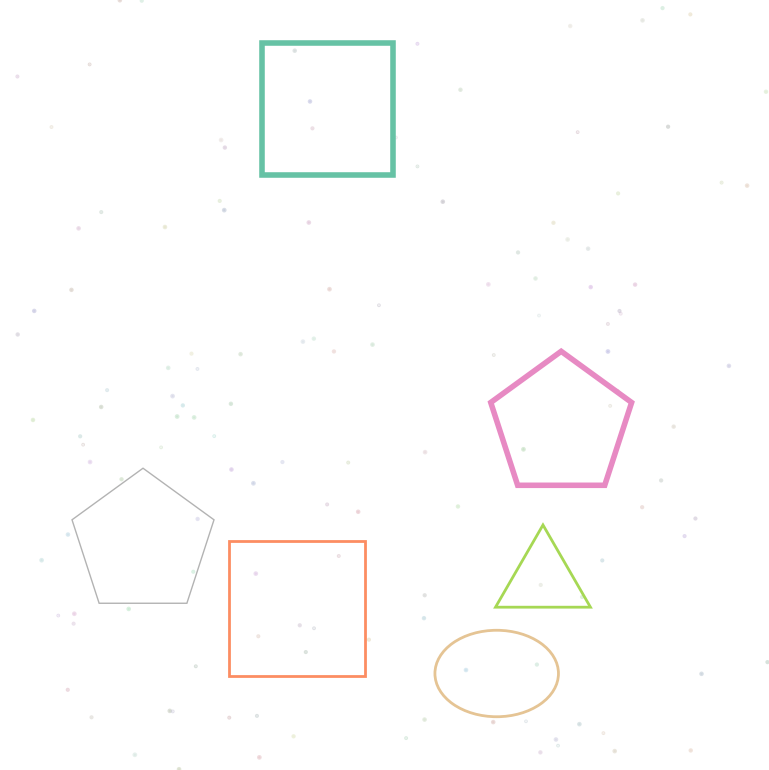[{"shape": "square", "thickness": 2, "radius": 0.43, "center": [0.425, 0.859]}, {"shape": "square", "thickness": 1, "radius": 0.44, "center": [0.386, 0.21]}, {"shape": "pentagon", "thickness": 2, "radius": 0.48, "center": [0.729, 0.448]}, {"shape": "triangle", "thickness": 1, "radius": 0.36, "center": [0.705, 0.247]}, {"shape": "oval", "thickness": 1, "radius": 0.4, "center": [0.645, 0.125]}, {"shape": "pentagon", "thickness": 0.5, "radius": 0.48, "center": [0.186, 0.295]}]